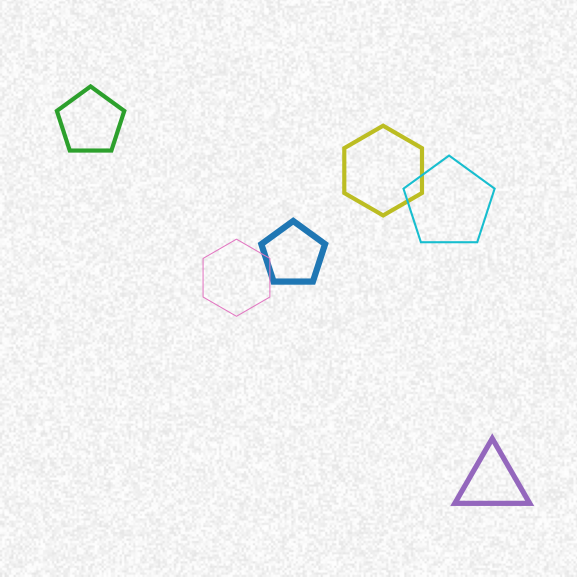[{"shape": "pentagon", "thickness": 3, "radius": 0.29, "center": [0.508, 0.558]}, {"shape": "pentagon", "thickness": 2, "radius": 0.31, "center": [0.157, 0.788]}, {"shape": "triangle", "thickness": 2.5, "radius": 0.37, "center": [0.852, 0.165]}, {"shape": "hexagon", "thickness": 0.5, "radius": 0.33, "center": [0.409, 0.518]}, {"shape": "hexagon", "thickness": 2, "radius": 0.39, "center": [0.663, 0.704]}, {"shape": "pentagon", "thickness": 1, "radius": 0.41, "center": [0.778, 0.647]}]